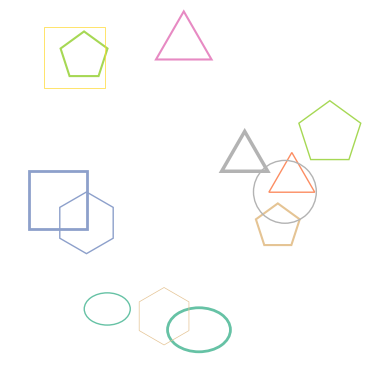[{"shape": "oval", "thickness": 1, "radius": 0.3, "center": [0.279, 0.198]}, {"shape": "oval", "thickness": 2, "radius": 0.41, "center": [0.517, 0.143]}, {"shape": "triangle", "thickness": 1, "radius": 0.34, "center": [0.758, 0.535]}, {"shape": "square", "thickness": 2, "radius": 0.38, "center": [0.15, 0.481]}, {"shape": "hexagon", "thickness": 1, "radius": 0.4, "center": [0.225, 0.421]}, {"shape": "triangle", "thickness": 1.5, "radius": 0.42, "center": [0.477, 0.887]}, {"shape": "pentagon", "thickness": 1, "radius": 0.42, "center": [0.857, 0.654]}, {"shape": "pentagon", "thickness": 1.5, "radius": 0.32, "center": [0.218, 0.854]}, {"shape": "square", "thickness": 0.5, "radius": 0.39, "center": [0.194, 0.851]}, {"shape": "pentagon", "thickness": 1.5, "radius": 0.3, "center": [0.722, 0.412]}, {"shape": "hexagon", "thickness": 0.5, "radius": 0.37, "center": [0.426, 0.179]}, {"shape": "triangle", "thickness": 2.5, "radius": 0.34, "center": [0.636, 0.59]}, {"shape": "circle", "thickness": 1, "radius": 0.41, "center": [0.74, 0.502]}]